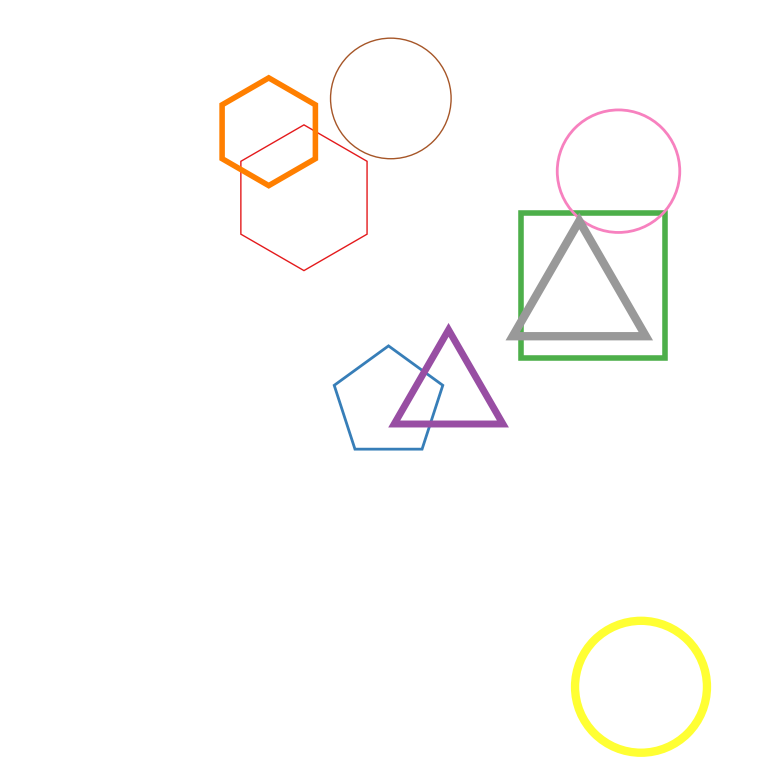[{"shape": "hexagon", "thickness": 0.5, "radius": 0.47, "center": [0.395, 0.743]}, {"shape": "pentagon", "thickness": 1, "radius": 0.37, "center": [0.505, 0.477]}, {"shape": "square", "thickness": 2, "radius": 0.47, "center": [0.77, 0.629]}, {"shape": "triangle", "thickness": 2.5, "radius": 0.41, "center": [0.583, 0.49]}, {"shape": "hexagon", "thickness": 2, "radius": 0.35, "center": [0.349, 0.829]}, {"shape": "circle", "thickness": 3, "radius": 0.43, "center": [0.832, 0.108]}, {"shape": "circle", "thickness": 0.5, "radius": 0.39, "center": [0.508, 0.872]}, {"shape": "circle", "thickness": 1, "radius": 0.4, "center": [0.803, 0.778]}, {"shape": "triangle", "thickness": 3, "radius": 0.5, "center": [0.752, 0.613]}]